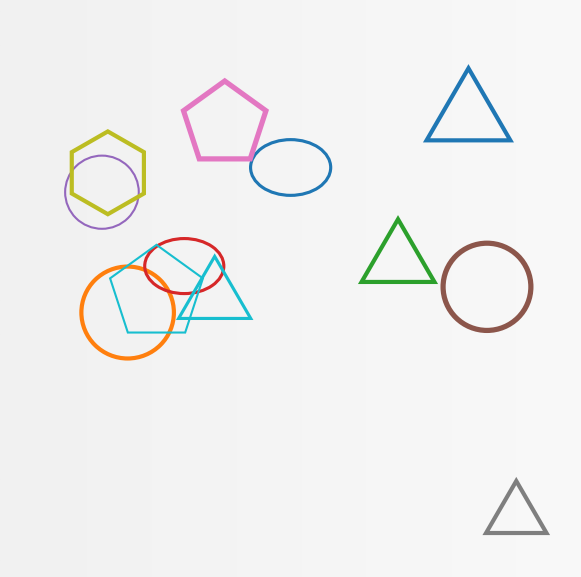[{"shape": "triangle", "thickness": 2, "radius": 0.42, "center": [0.806, 0.798]}, {"shape": "oval", "thickness": 1.5, "radius": 0.34, "center": [0.5, 0.709]}, {"shape": "circle", "thickness": 2, "radius": 0.4, "center": [0.22, 0.458]}, {"shape": "triangle", "thickness": 2, "radius": 0.36, "center": [0.685, 0.547]}, {"shape": "oval", "thickness": 1.5, "radius": 0.34, "center": [0.317, 0.538]}, {"shape": "circle", "thickness": 1, "radius": 0.32, "center": [0.175, 0.666]}, {"shape": "circle", "thickness": 2.5, "radius": 0.38, "center": [0.838, 0.502]}, {"shape": "pentagon", "thickness": 2.5, "radius": 0.37, "center": [0.387, 0.784]}, {"shape": "triangle", "thickness": 2, "radius": 0.3, "center": [0.888, 0.106]}, {"shape": "hexagon", "thickness": 2, "radius": 0.36, "center": [0.186, 0.7]}, {"shape": "triangle", "thickness": 1.5, "radius": 0.36, "center": [0.369, 0.484]}, {"shape": "pentagon", "thickness": 1, "radius": 0.42, "center": [0.269, 0.491]}]